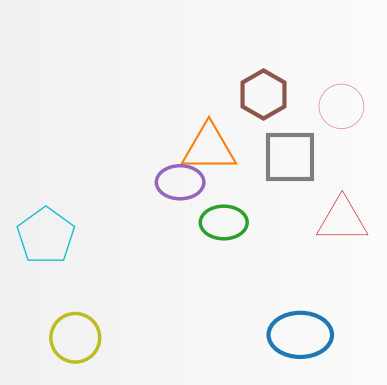[{"shape": "oval", "thickness": 3, "radius": 0.41, "center": [0.775, 0.13]}, {"shape": "triangle", "thickness": 1.5, "radius": 0.4, "center": [0.539, 0.616]}, {"shape": "oval", "thickness": 2.5, "radius": 0.3, "center": [0.577, 0.422]}, {"shape": "triangle", "thickness": 0.5, "radius": 0.39, "center": [0.883, 0.429]}, {"shape": "oval", "thickness": 2.5, "radius": 0.31, "center": [0.465, 0.527]}, {"shape": "hexagon", "thickness": 3, "radius": 0.31, "center": [0.68, 0.755]}, {"shape": "circle", "thickness": 0.5, "radius": 0.29, "center": [0.881, 0.724]}, {"shape": "square", "thickness": 3, "radius": 0.29, "center": [0.748, 0.592]}, {"shape": "circle", "thickness": 2.5, "radius": 0.32, "center": [0.194, 0.123]}, {"shape": "pentagon", "thickness": 1, "radius": 0.39, "center": [0.118, 0.387]}]